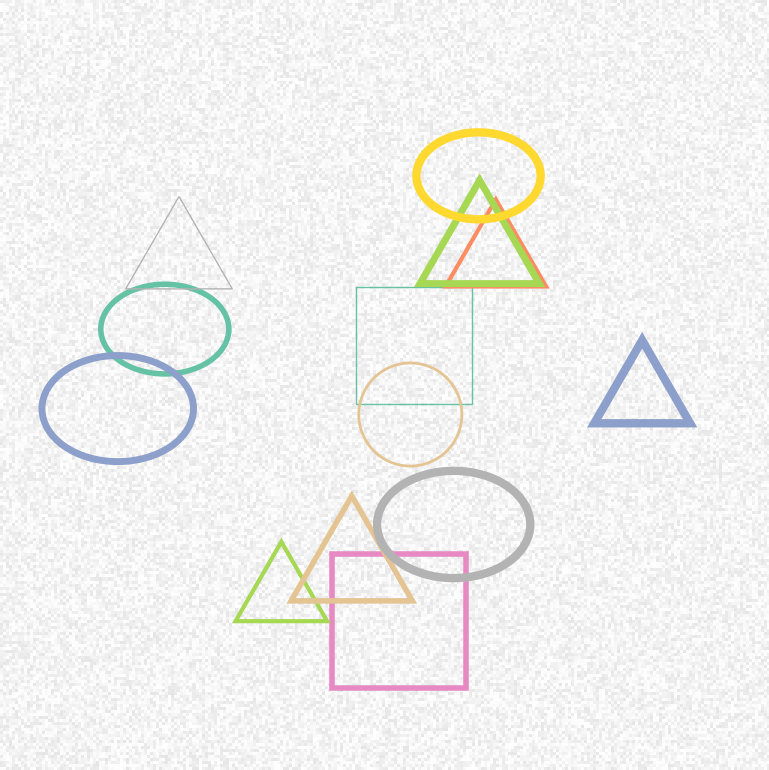[{"shape": "oval", "thickness": 2, "radius": 0.42, "center": [0.214, 0.573]}, {"shape": "square", "thickness": 0.5, "radius": 0.38, "center": [0.538, 0.551]}, {"shape": "triangle", "thickness": 1.5, "radius": 0.38, "center": [0.644, 0.666]}, {"shape": "oval", "thickness": 2.5, "radius": 0.49, "center": [0.153, 0.469]}, {"shape": "triangle", "thickness": 3, "radius": 0.36, "center": [0.834, 0.486]}, {"shape": "square", "thickness": 2, "radius": 0.44, "center": [0.518, 0.194]}, {"shape": "triangle", "thickness": 1.5, "radius": 0.34, "center": [0.365, 0.228]}, {"shape": "triangle", "thickness": 2.5, "radius": 0.45, "center": [0.623, 0.676]}, {"shape": "oval", "thickness": 3, "radius": 0.4, "center": [0.621, 0.772]}, {"shape": "circle", "thickness": 1, "radius": 0.33, "center": [0.533, 0.462]}, {"shape": "triangle", "thickness": 2, "radius": 0.45, "center": [0.457, 0.265]}, {"shape": "triangle", "thickness": 0.5, "radius": 0.4, "center": [0.232, 0.665]}, {"shape": "oval", "thickness": 3, "radius": 0.5, "center": [0.589, 0.319]}]